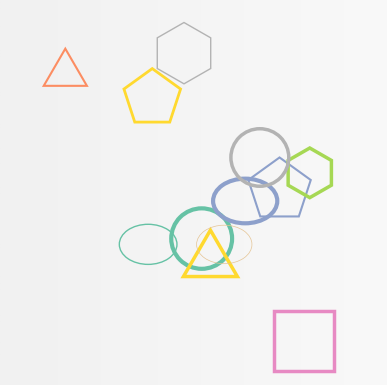[{"shape": "oval", "thickness": 1, "radius": 0.37, "center": [0.382, 0.365]}, {"shape": "circle", "thickness": 3, "radius": 0.39, "center": [0.52, 0.38]}, {"shape": "triangle", "thickness": 1.5, "radius": 0.32, "center": [0.169, 0.809]}, {"shape": "pentagon", "thickness": 1.5, "radius": 0.42, "center": [0.721, 0.506]}, {"shape": "oval", "thickness": 3, "radius": 0.41, "center": [0.633, 0.478]}, {"shape": "square", "thickness": 2.5, "radius": 0.39, "center": [0.784, 0.115]}, {"shape": "hexagon", "thickness": 2.5, "radius": 0.32, "center": [0.799, 0.551]}, {"shape": "pentagon", "thickness": 2, "radius": 0.38, "center": [0.393, 0.745]}, {"shape": "triangle", "thickness": 2.5, "radius": 0.4, "center": [0.543, 0.322]}, {"shape": "oval", "thickness": 0.5, "radius": 0.36, "center": [0.579, 0.365]}, {"shape": "hexagon", "thickness": 1, "radius": 0.4, "center": [0.475, 0.862]}, {"shape": "circle", "thickness": 2.5, "radius": 0.37, "center": [0.671, 0.591]}]